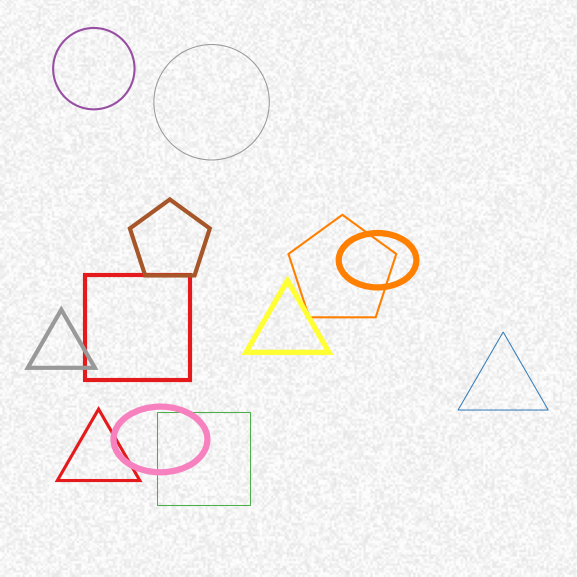[{"shape": "square", "thickness": 2, "radius": 0.46, "center": [0.238, 0.432]}, {"shape": "triangle", "thickness": 1.5, "radius": 0.41, "center": [0.171, 0.208]}, {"shape": "triangle", "thickness": 0.5, "radius": 0.45, "center": [0.871, 0.334]}, {"shape": "square", "thickness": 0.5, "radius": 0.4, "center": [0.352, 0.205]}, {"shape": "circle", "thickness": 1, "radius": 0.35, "center": [0.163, 0.88]}, {"shape": "oval", "thickness": 3, "radius": 0.34, "center": [0.654, 0.549]}, {"shape": "pentagon", "thickness": 1, "radius": 0.49, "center": [0.593, 0.529]}, {"shape": "triangle", "thickness": 2.5, "radius": 0.42, "center": [0.498, 0.431]}, {"shape": "pentagon", "thickness": 2, "radius": 0.36, "center": [0.294, 0.581]}, {"shape": "oval", "thickness": 3, "radius": 0.41, "center": [0.278, 0.238]}, {"shape": "circle", "thickness": 0.5, "radius": 0.5, "center": [0.366, 0.822]}, {"shape": "triangle", "thickness": 2, "radius": 0.34, "center": [0.106, 0.396]}]